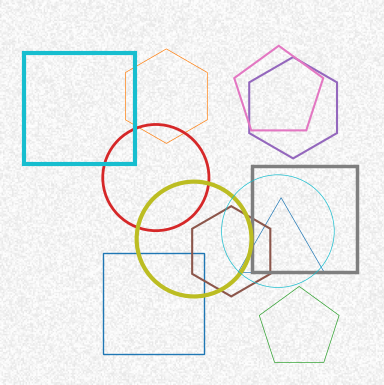[{"shape": "triangle", "thickness": 0.5, "radius": 0.65, "center": [0.73, 0.357]}, {"shape": "square", "thickness": 1, "radius": 0.65, "center": [0.399, 0.212]}, {"shape": "hexagon", "thickness": 0.5, "radius": 0.61, "center": [0.432, 0.75]}, {"shape": "pentagon", "thickness": 0.5, "radius": 0.54, "center": [0.777, 0.147]}, {"shape": "circle", "thickness": 2, "radius": 0.69, "center": [0.405, 0.539]}, {"shape": "hexagon", "thickness": 1.5, "radius": 0.66, "center": [0.761, 0.72]}, {"shape": "hexagon", "thickness": 1.5, "radius": 0.59, "center": [0.601, 0.347]}, {"shape": "pentagon", "thickness": 1.5, "radius": 0.61, "center": [0.724, 0.76]}, {"shape": "square", "thickness": 2.5, "radius": 0.68, "center": [0.791, 0.431]}, {"shape": "circle", "thickness": 3, "radius": 0.75, "center": [0.504, 0.379]}, {"shape": "square", "thickness": 3, "radius": 0.72, "center": [0.207, 0.719]}, {"shape": "circle", "thickness": 0.5, "radius": 0.73, "center": [0.722, 0.4]}]